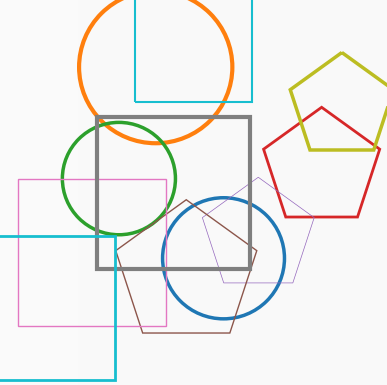[{"shape": "circle", "thickness": 2.5, "radius": 0.79, "center": [0.577, 0.329]}, {"shape": "circle", "thickness": 3, "radius": 0.99, "center": [0.402, 0.826]}, {"shape": "circle", "thickness": 2.5, "radius": 0.73, "center": [0.307, 0.536]}, {"shape": "pentagon", "thickness": 2, "radius": 0.79, "center": [0.83, 0.564]}, {"shape": "pentagon", "thickness": 0.5, "radius": 0.76, "center": [0.667, 0.388]}, {"shape": "pentagon", "thickness": 1, "radius": 0.96, "center": [0.481, 0.29]}, {"shape": "square", "thickness": 1, "radius": 0.95, "center": [0.238, 0.343]}, {"shape": "square", "thickness": 3, "radius": 0.99, "center": [0.447, 0.499]}, {"shape": "pentagon", "thickness": 2.5, "radius": 0.7, "center": [0.882, 0.724]}, {"shape": "square", "thickness": 1.5, "radius": 0.75, "center": [0.5, 0.886]}, {"shape": "square", "thickness": 2, "radius": 0.94, "center": [0.111, 0.2]}]